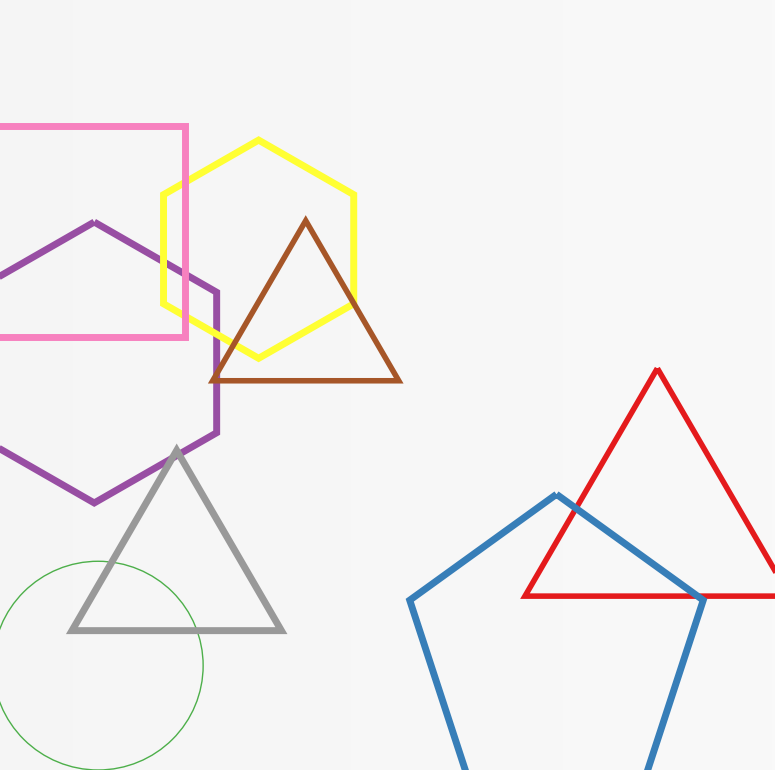[{"shape": "triangle", "thickness": 2, "radius": 0.99, "center": [0.848, 0.324]}, {"shape": "pentagon", "thickness": 2.5, "radius": 1.0, "center": [0.718, 0.159]}, {"shape": "circle", "thickness": 0.5, "radius": 0.68, "center": [0.127, 0.136]}, {"shape": "hexagon", "thickness": 2.5, "radius": 0.91, "center": [0.122, 0.529]}, {"shape": "hexagon", "thickness": 2.5, "radius": 0.71, "center": [0.334, 0.676]}, {"shape": "triangle", "thickness": 2, "radius": 0.69, "center": [0.394, 0.575]}, {"shape": "square", "thickness": 2.5, "radius": 0.69, "center": [0.101, 0.699]}, {"shape": "triangle", "thickness": 2.5, "radius": 0.78, "center": [0.228, 0.259]}]